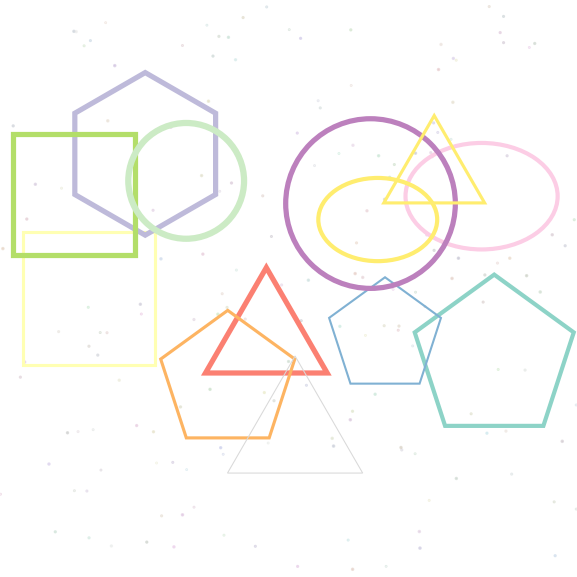[{"shape": "pentagon", "thickness": 2, "radius": 0.72, "center": [0.856, 0.379]}, {"shape": "square", "thickness": 1.5, "radius": 0.57, "center": [0.154, 0.482]}, {"shape": "hexagon", "thickness": 2.5, "radius": 0.7, "center": [0.251, 0.733]}, {"shape": "triangle", "thickness": 2.5, "radius": 0.61, "center": [0.461, 0.414]}, {"shape": "pentagon", "thickness": 1, "radius": 0.51, "center": [0.667, 0.417]}, {"shape": "pentagon", "thickness": 1.5, "radius": 0.61, "center": [0.394, 0.34]}, {"shape": "square", "thickness": 2.5, "radius": 0.53, "center": [0.128, 0.662]}, {"shape": "oval", "thickness": 2, "radius": 0.66, "center": [0.834, 0.659]}, {"shape": "triangle", "thickness": 0.5, "radius": 0.68, "center": [0.511, 0.248]}, {"shape": "circle", "thickness": 2.5, "radius": 0.73, "center": [0.642, 0.647]}, {"shape": "circle", "thickness": 3, "radius": 0.5, "center": [0.322, 0.686]}, {"shape": "oval", "thickness": 2, "radius": 0.51, "center": [0.654, 0.619]}, {"shape": "triangle", "thickness": 1.5, "radius": 0.5, "center": [0.752, 0.698]}]